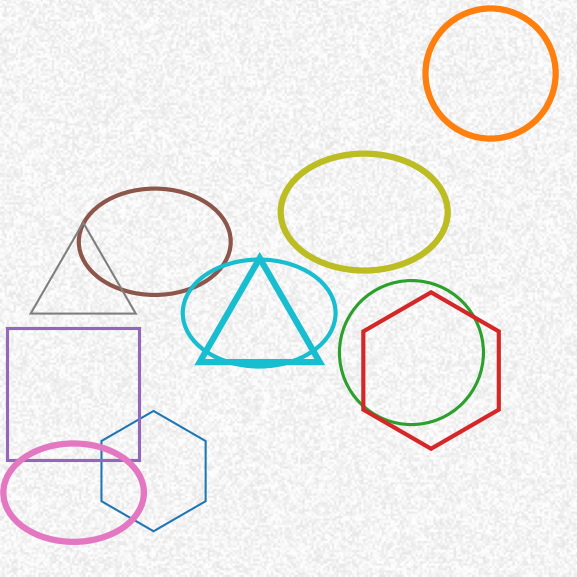[{"shape": "hexagon", "thickness": 1, "radius": 0.52, "center": [0.266, 0.183]}, {"shape": "circle", "thickness": 3, "radius": 0.56, "center": [0.849, 0.872]}, {"shape": "circle", "thickness": 1.5, "radius": 0.62, "center": [0.712, 0.389]}, {"shape": "hexagon", "thickness": 2, "radius": 0.68, "center": [0.746, 0.358]}, {"shape": "square", "thickness": 1.5, "radius": 0.57, "center": [0.127, 0.317]}, {"shape": "oval", "thickness": 2, "radius": 0.66, "center": [0.268, 0.58]}, {"shape": "oval", "thickness": 3, "radius": 0.61, "center": [0.127, 0.146]}, {"shape": "triangle", "thickness": 1, "radius": 0.53, "center": [0.144, 0.509]}, {"shape": "oval", "thickness": 3, "radius": 0.72, "center": [0.631, 0.632]}, {"shape": "oval", "thickness": 2, "radius": 0.66, "center": [0.449, 0.457]}, {"shape": "triangle", "thickness": 3, "radius": 0.6, "center": [0.45, 0.432]}]